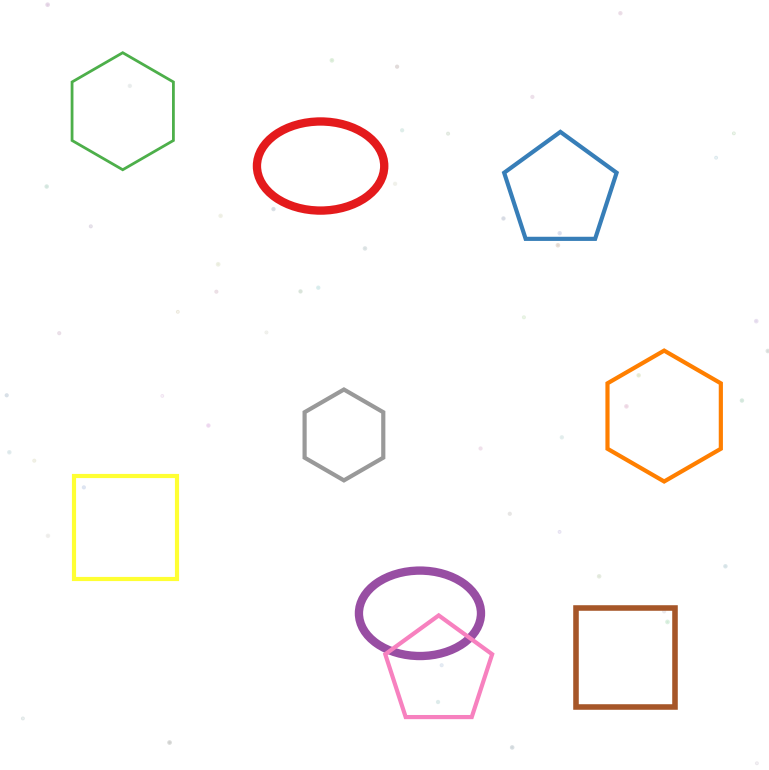[{"shape": "oval", "thickness": 3, "radius": 0.41, "center": [0.416, 0.784]}, {"shape": "pentagon", "thickness": 1.5, "radius": 0.38, "center": [0.728, 0.752]}, {"shape": "hexagon", "thickness": 1, "radius": 0.38, "center": [0.159, 0.856]}, {"shape": "oval", "thickness": 3, "radius": 0.4, "center": [0.545, 0.203]}, {"shape": "hexagon", "thickness": 1.5, "radius": 0.42, "center": [0.863, 0.46]}, {"shape": "square", "thickness": 1.5, "radius": 0.33, "center": [0.163, 0.315]}, {"shape": "square", "thickness": 2, "radius": 0.32, "center": [0.813, 0.146]}, {"shape": "pentagon", "thickness": 1.5, "radius": 0.36, "center": [0.57, 0.128]}, {"shape": "hexagon", "thickness": 1.5, "radius": 0.29, "center": [0.447, 0.435]}]